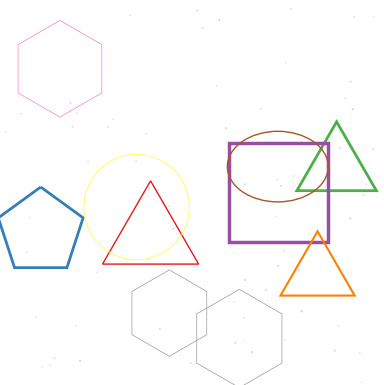[{"shape": "triangle", "thickness": 1, "radius": 0.72, "center": [0.391, 0.386]}, {"shape": "pentagon", "thickness": 2, "radius": 0.58, "center": [0.106, 0.398]}, {"shape": "triangle", "thickness": 2, "radius": 0.6, "center": [0.874, 0.564]}, {"shape": "square", "thickness": 2.5, "radius": 0.64, "center": [0.723, 0.5]}, {"shape": "triangle", "thickness": 1.5, "radius": 0.56, "center": [0.825, 0.288]}, {"shape": "circle", "thickness": 0.5, "radius": 0.68, "center": [0.355, 0.462]}, {"shape": "oval", "thickness": 1, "radius": 0.65, "center": [0.722, 0.567]}, {"shape": "hexagon", "thickness": 0.5, "radius": 0.63, "center": [0.156, 0.821]}, {"shape": "hexagon", "thickness": 0.5, "radius": 0.56, "center": [0.44, 0.187]}, {"shape": "hexagon", "thickness": 0.5, "radius": 0.64, "center": [0.622, 0.121]}]